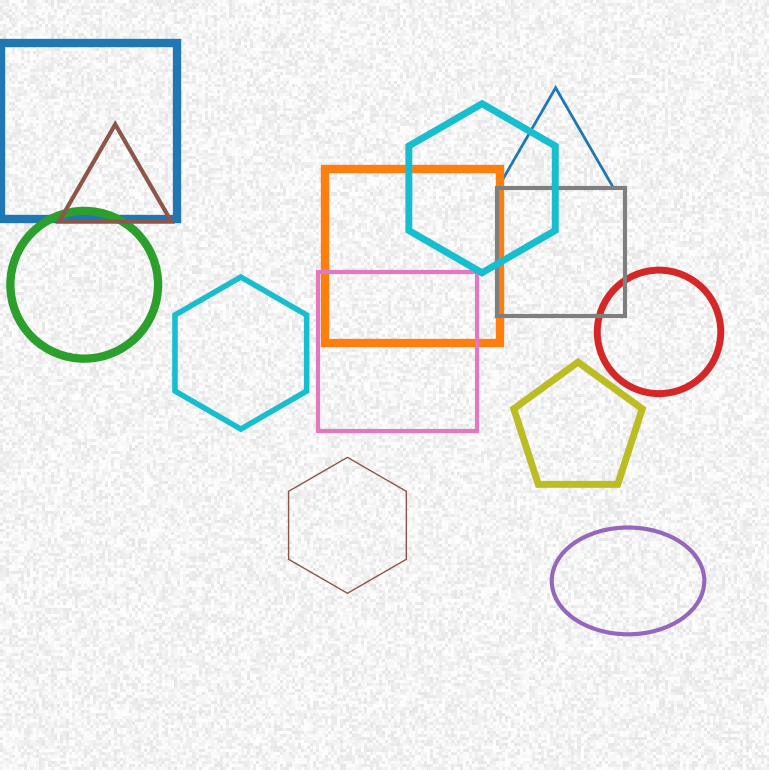[{"shape": "square", "thickness": 3, "radius": 0.57, "center": [0.115, 0.83]}, {"shape": "triangle", "thickness": 1, "radius": 0.44, "center": [0.722, 0.799]}, {"shape": "square", "thickness": 3, "radius": 0.57, "center": [0.536, 0.668]}, {"shape": "circle", "thickness": 3, "radius": 0.48, "center": [0.109, 0.63]}, {"shape": "circle", "thickness": 2.5, "radius": 0.4, "center": [0.856, 0.569]}, {"shape": "oval", "thickness": 1.5, "radius": 0.5, "center": [0.816, 0.246]}, {"shape": "triangle", "thickness": 1.5, "radius": 0.42, "center": [0.15, 0.754]}, {"shape": "hexagon", "thickness": 0.5, "radius": 0.44, "center": [0.451, 0.318]}, {"shape": "square", "thickness": 1.5, "radius": 0.52, "center": [0.516, 0.543]}, {"shape": "square", "thickness": 1.5, "radius": 0.42, "center": [0.728, 0.673]}, {"shape": "pentagon", "thickness": 2.5, "radius": 0.44, "center": [0.751, 0.442]}, {"shape": "hexagon", "thickness": 2, "radius": 0.49, "center": [0.313, 0.542]}, {"shape": "hexagon", "thickness": 2.5, "radius": 0.55, "center": [0.626, 0.756]}]